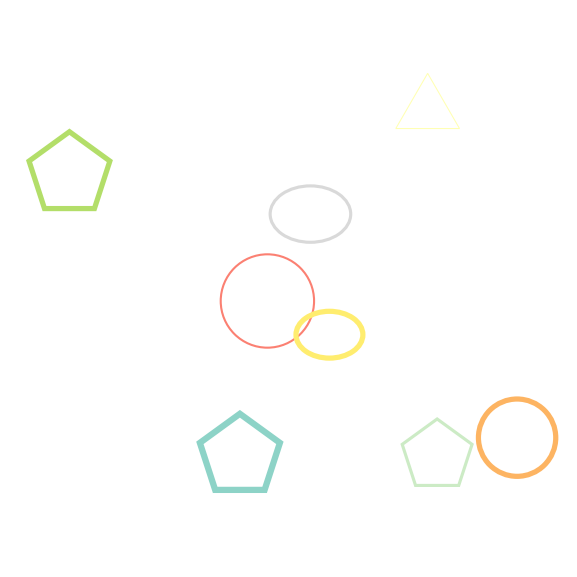[{"shape": "pentagon", "thickness": 3, "radius": 0.36, "center": [0.415, 0.21]}, {"shape": "triangle", "thickness": 0.5, "radius": 0.32, "center": [0.741, 0.808]}, {"shape": "circle", "thickness": 1, "radius": 0.4, "center": [0.463, 0.478]}, {"shape": "circle", "thickness": 2.5, "radius": 0.33, "center": [0.895, 0.241]}, {"shape": "pentagon", "thickness": 2.5, "radius": 0.37, "center": [0.12, 0.697]}, {"shape": "oval", "thickness": 1.5, "radius": 0.35, "center": [0.538, 0.628]}, {"shape": "pentagon", "thickness": 1.5, "radius": 0.32, "center": [0.757, 0.21]}, {"shape": "oval", "thickness": 2.5, "radius": 0.29, "center": [0.57, 0.42]}]